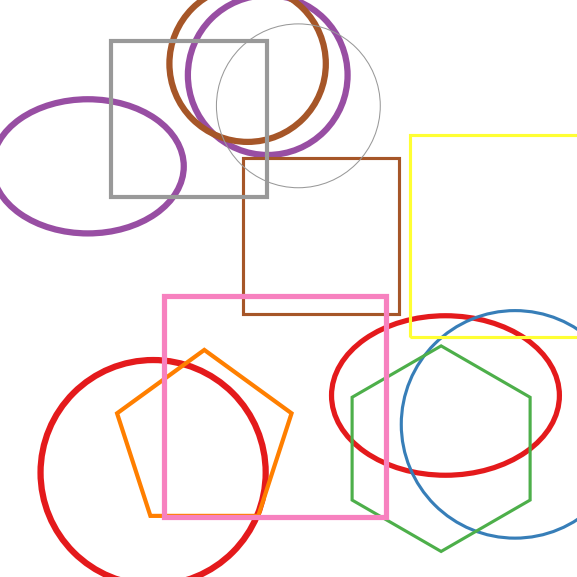[{"shape": "circle", "thickness": 3, "radius": 0.97, "center": [0.265, 0.181]}, {"shape": "oval", "thickness": 2.5, "radius": 0.99, "center": [0.771, 0.314]}, {"shape": "circle", "thickness": 1.5, "radius": 0.99, "center": [0.892, 0.264]}, {"shape": "hexagon", "thickness": 1.5, "radius": 0.89, "center": [0.764, 0.222]}, {"shape": "circle", "thickness": 3, "radius": 0.69, "center": [0.464, 0.869]}, {"shape": "oval", "thickness": 3, "radius": 0.83, "center": [0.152, 0.711]}, {"shape": "pentagon", "thickness": 2, "radius": 0.79, "center": [0.354, 0.234]}, {"shape": "square", "thickness": 1.5, "radius": 0.87, "center": [0.885, 0.591]}, {"shape": "square", "thickness": 1.5, "radius": 0.68, "center": [0.556, 0.591]}, {"shape": "circle", "thickness": 3, "radius": 0.68, "center": [0.429, 0.889]}, {"shape": "square", "thickness": 2.5, "radius": 0.96, "center": [0.476, 0.295]}, {"shape": "square", "thickness": 2, "radius": 0.67, "center": [0.327, 0.793]}, {"shape": "circle", "thickness": 0.5, "radius": 0.71, "center": [0.517, 0.816]}]